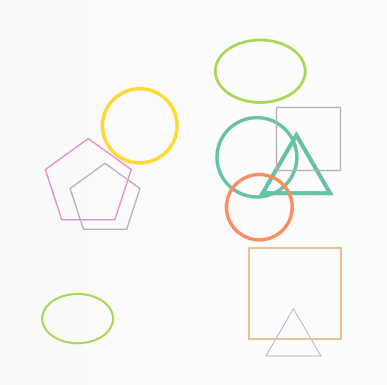[{"shape": "circle", "thickness": 2.5, "radius": 0.51, "center": [0.663, 0.591]}, {"shape": "triangle", "thickness": 3, "radius": 0.5, "center": [0.765, 0.549]}, {"shape": "circle", "thickness": 2.5, "radius": 0.42, "center": [0.669, 0.462]}, {"shape": "triangle", "thickness": 0.5, "radius": 0.41, "center": [0.757, 0.116]}, {"shape": "pentagon", "thickness": 1, "radius": 0.58, "center": [0.228, 0.524]}, {"shape": "oval", "thickness": 2, "radius": 0.58, "center": [0.672, 0.815]}, {"shape": "oval", "thickness": 1.5, "radius": 0.46, "center": [0.2, 0.173]}, {"shape": "circle", "thickness": 2.5, "radius": 0.48, "center": [0.361, 0.673]}, {"shape": "square", "thickness": 1.5, "radius": 0.59, "center": [0.761, 0.237]}, {"shape": "square", "thickness": 1, "radius": 0.41, "center": [0.795, 0.64]}, {"shape": "pentagon", "thickness": 1, "radius": 0.47, "center": [0.271, 0.481]}]